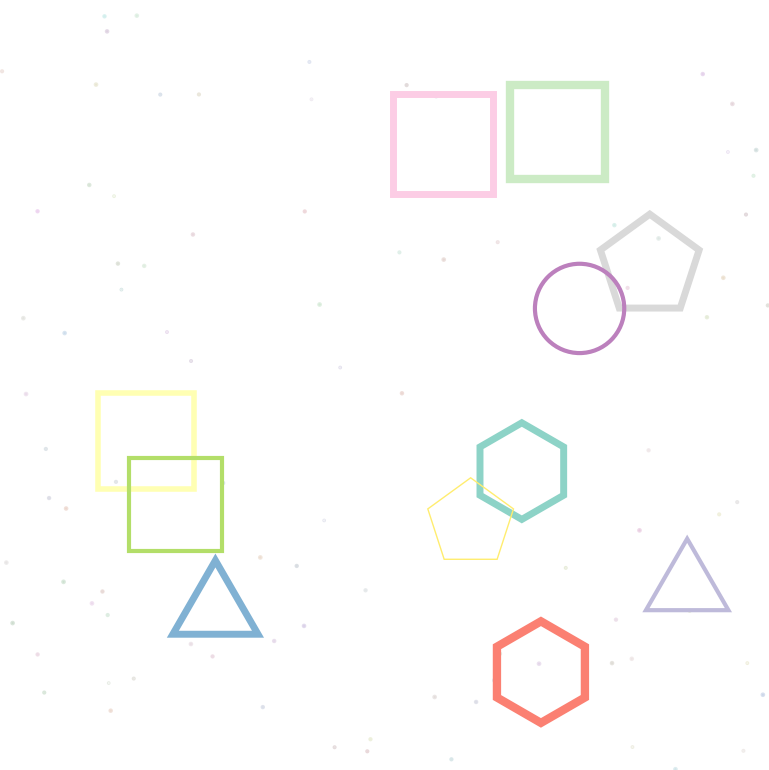[{"shape": "hexagon", "thickness": 2.5, "radius": 0.31, "center": [0.678, 0.388]}, {"shape": "square", "thickness": 2, "radius": 0.31, "center": [0.189, 0.427]}, {"shape": "triangle", "thickness": 1.5, "radius": 0.31, "center": [0.892, 0.238]}, {"shape": "hexagon", "thickness": 3, "radius": 0.33, "center": [0.703, 0.127]}, {"shape": "triangle", "thickness": 2.5, "radius": 0.32, "center": [0.28, 0.208]}, {"shape": "square", "thickness": 1.5, "radius": 0.3, "center": [0.227, 0.345]}, {"shape": "square", "thickness": 2.5, "radius": 0.33, "center": [0.575, 0.813]}, {"shape": "pentagon", "thickness": 2.5, "radius": 0.34, "center": [0.844, 0.654]}, {"shape": "circle", "thickness": 1.5, "radius": 0.29, "center": [0.753, 0.599]}, {"shape": "square", "thickness": 3, "radius": 0.31, "center": [0.724, 0.829]}, {"shape": "pentagon", "thickness": 0.5, "radius": 0.29, "center": [0.611, 0.321]}]